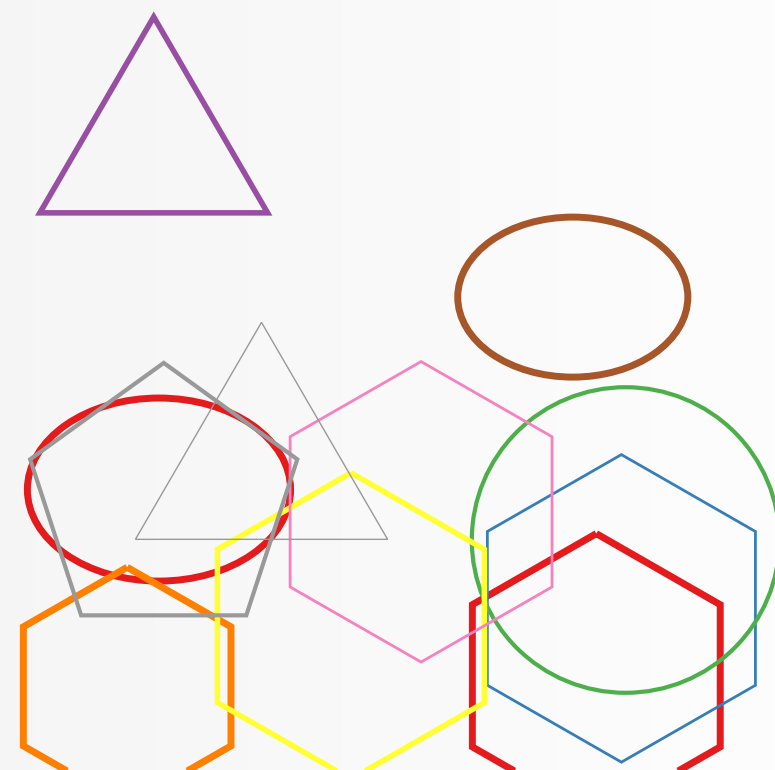[{"shape": "oval", "thickness": 2.5, "radius": 0.85, "center": [0.205, 0.364]}, {"shape": "hexagon", "thickness": 2.5, "radius": 0.92, "center": [0.769, 0.122]}, {"shape": "hexagon", "thickness": 1, "radius": 1.0, "center": [0.802, 0.21]}, {"shape": "circle", "thickness": 1.5, "radius": 0.99, "center": [0.807, 0.299]}, {"shape": "triangle", "thickness": 2, "radius": 0.85, "center": [0.198, 0.808]}, {"shape": "hexagon", "thickness": 2.5, "radius": 0.77, "center": [0.164, 0.109]}, {"shape": "hexagon", "thickness": 2, "radius": 0.99, "center": [0.453, 0.187]}, {"shape": "oval", "thickness": 2.5, "radius": 0.74, "center": [0.739, 0.614]}, {"shape": "hexagon", "thickness": 1, "radius": 0.98, "center": [0.543, 0.335]}, {"shape": "triangle", "thickness": 0.5, "radius": 0.94, "center": [0.337, 0.393]}, {"shape": "pentagon", "thickness": 1.5, "radius": 0.91, "center": [0.211, 0.347]}]